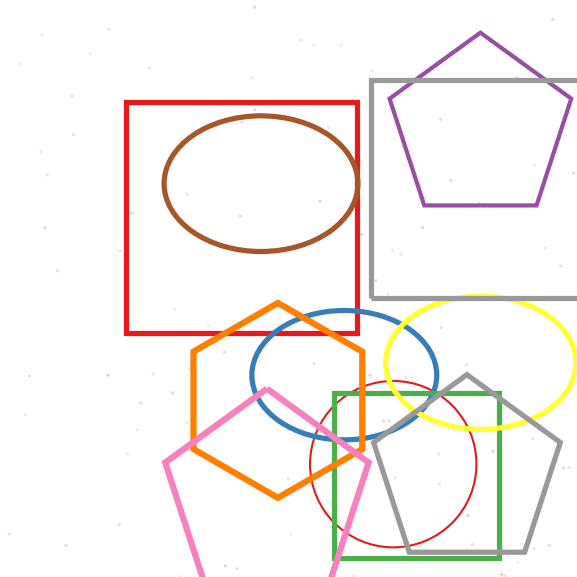[{"shape": "circle", "thickness": 1, "radius": 0.72, "center": [0.681, 0.195]}, {"shape": "square", "thickness": 2.5, "radius": 1.0, "center": [0.419, 0.623]}, {"shape": "oval", "thickness": 2.5, "radius": 0.8, "center": [0.596, 0.349]}, {"shape": "square", "thickness": 2.5, "radius": 0.71, "center": [0.721, 0.176]}, {"shape": "pentagon", "thickness": 2, "radius": 0.83, "center": [0.832, 0.777]}, {"shape": "hexagon", "thickness": 3, "radius": 0.84, "center": [0.481, 0.306]}, {"shape": "oval", "thickness": 2.5, "radius": 0.82, "center": [0.833, 0.371]}, {"shape": "oval", "thickness": 2.5, "radius": 0.84, "center": [0.452, 0.681]}, {"shape": "pentagon", "thickness": 3, "radius": 0.93, "center": [0.462, 0.141]}, {"shape": "square", "thickness": 2.5, "radius": 0.95, "center": [0.831, 0.671]}, {"shape": "pentagon", "thickness": 2.5, "radius": 0.85, "center": [0.809, 0.18]}]